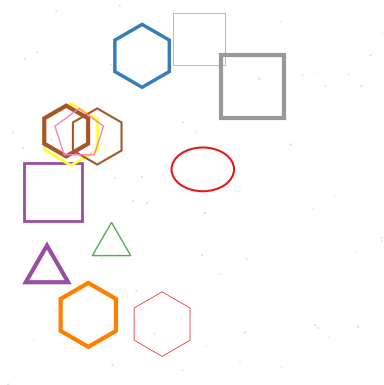[{"shape": "hexagon", "thickness": 0.5, "radius": 0.42, "center": [0.421, 0.158]}, {"shape": "oval", "thickness": 1.5, "radius": 0.41, "center": [0.527, 0.56]}, {"shape": "hexagon", "thickness": 2.5, "radius": 0.41, "center": [0.369, 0.855]}, {"shape": "triangle", "thickness": 1, "radius": 0.29, "center": [0.29, 0.365]}, {"shape": "square", "thickness": 2, "radius": 0.38, "center": [0.137, 0.501]}, {"shape": "triangle", "thickness": 3, "radius": 0.32, "center": [0.122, 0.299]}, {"shape": "hexagon", "thickness": 3, "radius": 0.42, "center": [0.229, 0.182]}, {"shape": "hexagon", "thickness": 2, "radius": 0.4, "center": [0.184, 0.65]}, {"shape": "hexagon", "thickness": 3, "radius": 0.33, "center": [0.172, 0.66]}, {"shape": "hexagon", "thickness": 1.5, "radius": 0.36, "center": [0.253, 0.645]}, {"shape": "pentagon", "thickness": 1, "radius": 0.33, "center": [0.206, 0.652]}, {"shape": "square", "thickness": 3, "radius": 0.41, "center": [0.657, 0.774]}, {"shape": "square", "thickness": 0.5, "radius": 0.33, "center": [0.517, 0.898]}]